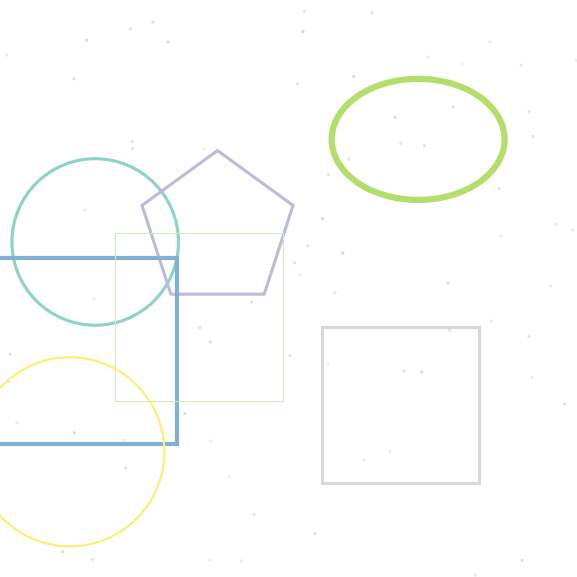[{"shape": "circle", "thickness": 1.5, "radius": 0.72, "center": [0.165, 0.58]}, {"shape": "pentagon", "thickness": 1.5, "radius": 0.69, "center": [0.377, 0.601]}, {"shape": "square", "thickness": 2, "radius": 0.81, "center": [0.145, 0.391]}, {"shape": "oval", "thickness": 3, "radius": 0.75, "center": [0.724, 0.758]}, {"shape": "square", "thickness": 1.5, "radius": 0.68, "center": [0.694, 0.298]}, {"shape": "square", "thickness": 0.5, "radius": 0.73, "center": [0.344, 0.45]}, {"shape": "circle", "thickness": 1, "radius": 0.82, "center": [0.121, 0.217]}]